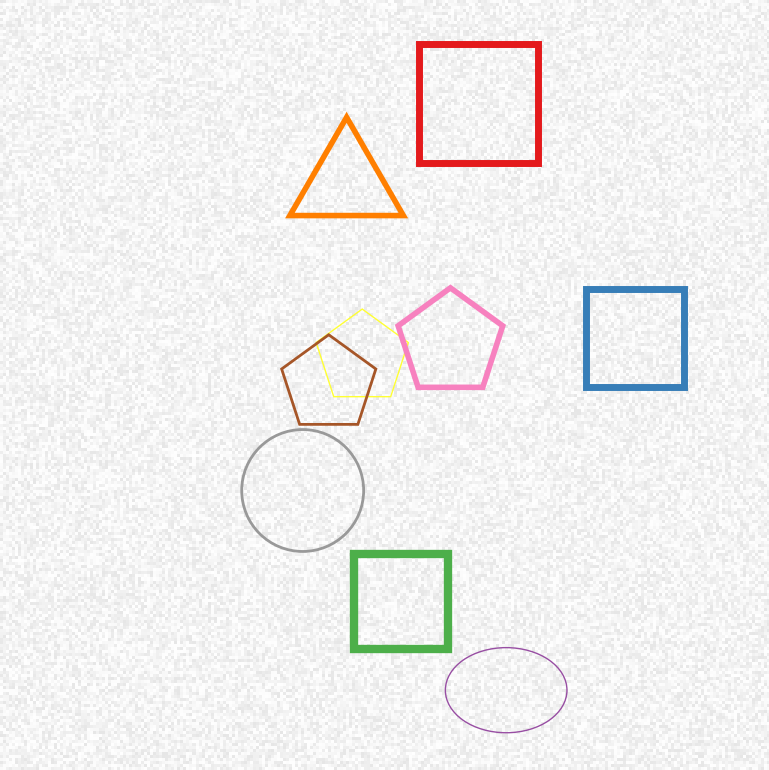[{"shape": "square", "thickness": 2.5, "radius": 0.39, "center": [0.622, 0.865]}, {"shape": "square", "thickness": 2.5, "radius": 0.32, "center": [0.825, 0.561]}, {"shape": "square", "thickness": 3, "radius": 0.31, "center": [0.521, 0.219]}, {"shape": "oval", "thickness": 0.5, "radius": 0.39, "center": [0.657, 0.104]}, {"shape": "triangle", "thickness": 2, "radius": 0.43, "center": [0.45, 0.763]}, {"shape": "pentagon", "thickness": 0.5, "radius": 0.31, "center": [0.47, 0.536]}, {"shape": "pentagon", "thickness": 1, "radius": 0.32, "center": [0.427, 0.501]}, {"shape": "pentagon", "thickness": 2, "radius": 0.36, "center": [0.585, 0.555]}, {"shape": "circle", "thickness": 1, "radius": 0.4, "center": [0.393, 0.363]}]